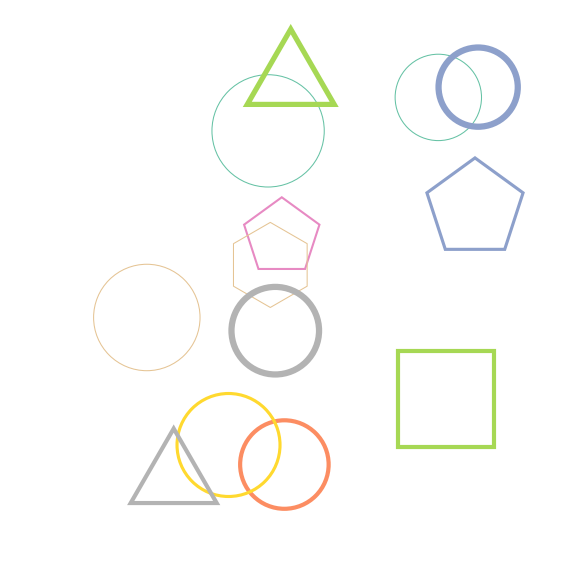[{"shape": "circle", "thickness": 0.5, "radius": 0.49, "center": [0.464, 0.773]}, {"shape": "circle", "thickness": 0.5, "radius": 0.37, "center": [0.759, 0.83]}, {"shape": "circle", "thickness": 2, "radius": 0.38, "center": [0.492, 0.195]}, {"shape": "circle", "thickness": 3, "radius": 0.34, "center": [0.828, 0.848]}, {"shape": "pentagon", "thickness": 1.5, "radius": 0.44, "center": [0.823, 0.638]}, {"shape": "pentagon", "thickness": 1, "radius": 0.34, "center": [0.488, 0.589]}, {"shape": "triangle", "thickness": 2.5, "radius": 0.43, "center": [0.503, 0.862]}, {"shape": "square", "thickness": 2, "radius": 0.41, "center": [0.773, 0.308]}, {"shape": "circle", "thickness": 1.5, "radius": 0.45, "center": [0.396, 0.229]}, {"shape": "hexagon", "thickness": 0.5, "radius": 0.37, "center": [0.468, 0.54]}, {"shape": "circle", "thickness": 0.5, "radius": 0.46, "center": [0.254, 0.449]}, {"shape": "triangle", "thickness": 2, "radius": 0.43, "center": [0.301, 0.171]}, {"shape": "circle", "thickness": 3, "radius": 0.38, "center": [0.477, 0.427]}]